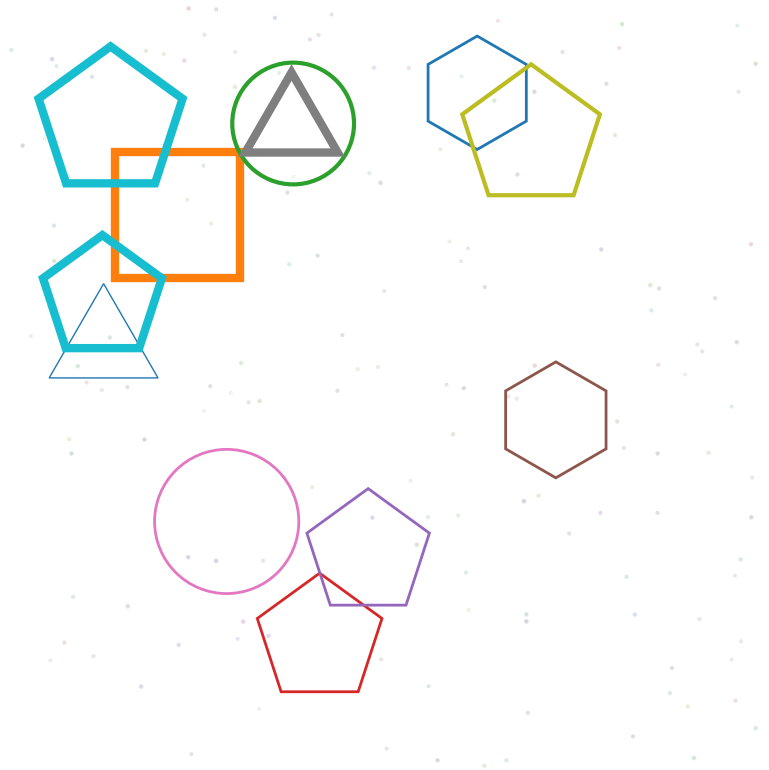[{"shape": "hexagon", "thickness": 1, "radius": 0.37, "center": [0.62, 0.88]}, {"shape": "triangle", "thickness": 0.5, "radius": 0.41, "center": [0.135, 0.55]}, {"shape": "square", "thickness": 3, "radius": 0.41, "center": [0.23, 0.72]}, {"shape": "circle", "thickness": 1.5, "radius": 0.4, "center": [0.381, 0.84]}, {"shape": "pentagon", "thickness": 1, "radius": 0.43, "center": [0.415, 0.17]}, {"shape": "pentagon", "thickness": 1, "radius": 0.42, "center": [0.478, 0.282]}, {"shape": "hexagon", "thickness": 1, "radius": 0.38, "center": [0.722, 0.455]}, {"shape": "circle", "thickness": 1, "radius": 0.47, "center": [0.294, 0.323]}, {"shape": "triangle", "thickness": 3, "radius": 0.35, "center": [0.379, 0.837]}, {"shape": "pentagon", "thickness": 1.5, "radius": 0.47, "center": [0.69, 0.822]}, {"shape": "pentagon", "thickness": 3, "radius": 0.49, "center": [0.144, 0.841]}, {"shape": "pentagon", "thickness": 3, "radius": 0.41, "center": [0.133, 0.614]}]